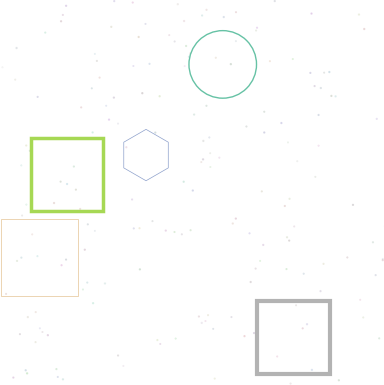[{"shape": "circle", "thickness": 1, "radius": 0.44, "center": [0.579, 0.833]}, {"shape": "hexagon", "thickness": 0.5, "radius": 0.33, "center": [0.379, 0.597]}, {"shape": "square", "thickness": 2.5, "radius": 0.47, "center": [0.173, 0.546]}, {"shape": "square", "thickness": 0.5, "radius": 0.5, "center": [0.102, 0.332]}, {"shape": "square", "thickness": 3, "radius": 0.47, "center": [0.762, 0.123]}]